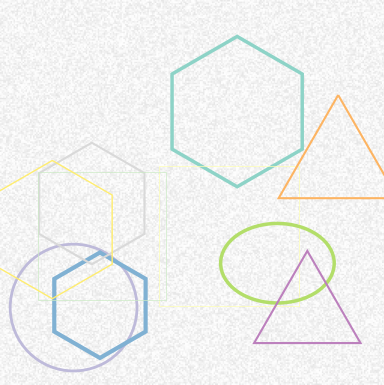[{"shape": "hexagon", "thickness": 2.5, "radius": 0.98, "center": [0.616, 0.71]}, {"shape": "square", "thickness": 0.5, "radius": 0.91, "center": [0.595, 0.387]}, {"shape": "circle", "thickness": 2, "radius": 0.82, "center": [0.191, 0.201]}, {"shape": "hexagon", "thickness": 3, "radius": 0.68, "center": [0.26, 0.207]}, {"shape": "triangle", "thickness": 1.5, "radius": 0.89, "center": [0.878, 0.575]}, {"shape": "oval", "thickness": 2.5, "radius": 0.74, "center": [0.721, 0.316]}, {"shape": "hexagon", "thickness": 1.5, "radius": 0.79, "center": [0.239, 0.471]}, {"shape": "triangle", "thickness": 1.5, "radius": 0.8, "center": [0.798, 0.189]}, {"shape": "square", "thickness": 0.5, "radius": 0.83, "center": [0.265, 0.387]}, {"shape": "hexagon", "thickness": 1, "radius": 0.9, "center": [0.136, 0.404]}]